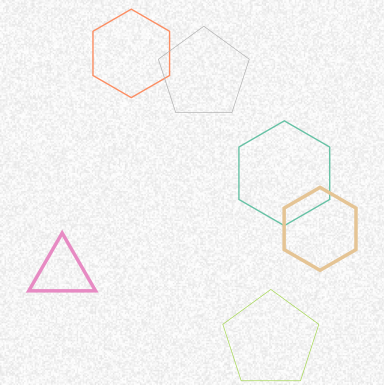[{"shape": "hexagon", "thickness": 1, "radius": 0.68, "center": [0.738, 0.55]}, {"shape": "hexagon", "thickness": 1, "radius": 0.57, "center": [0.341, 0.861]}, {"shape": "triangle", "thickness": 2.5, "radius": 0.5, "center": [0.161, 0.295]}, {"shape": "pentagon", "thickness": 0.5, "radius": 0.66, "center": [0.703, 0.117]}, {"shape": "hexagon", "thickness": 2.5, "radius": 0.54, "center": [0.831, 0.406]}, {"shape": "pentagon", "thickness": 0.5, "radius": 0.62, "center": [0.529, 0.808]}]